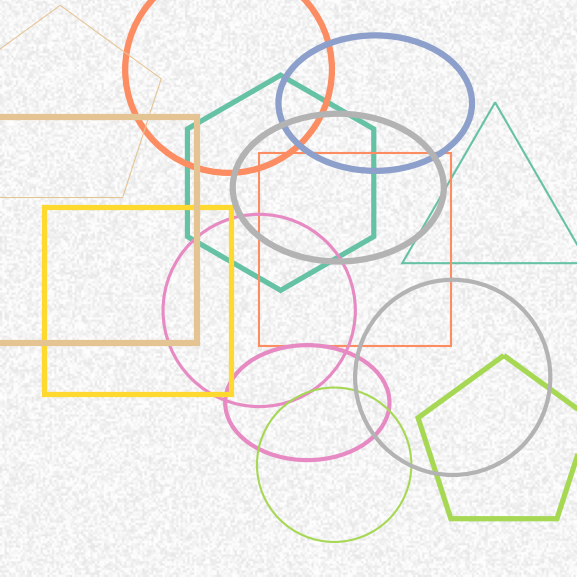[{"shape": "triangle", "thickness": 1, "radius": 0.93, "center": [0.857, 0.636]}, {"shape": "hexagon", "thickness": 2.5, "radius": 0.93, "center": [0.486, 0.683]}, {"shape": "square", "thickness": 1, "radius": 0.83, "center": [0.615, 0.567]}, {"shape": "circle", "thickness": 3, "radius": 0.9, "center": [0.396, 0.879]}, {"shape": "oval", "thickness": 3, "radius": 0.84, "center": [0.65, 0.821]}, {"shape": "oval", "thickness": 2, "radius": 0.71, "center": [0.532, 0.302]}, {"shape": "circle", "thickness": 1.5, "radius": 0.83, "center": [0.449, 0.462]}, {"shape": "circle", "thickness": 1, "radius": 0.67, "center": [0.579, 0.194]}, {"shape": "pentagon", "thickness": 2.5, "radius": 0.78, "center": [0.873, 0.227]}, {"shape": "square", "thickness": 2.5, "radius": 0.81, "center": [0.238, 0.478]}, {"shape": "square", "thickness": 3, "radius": 0.98, "center": [0.145, 0.601]}, {"shape": "pentagon", "thickness": 0.5, "radius": 0.92, "center": [0.104, 0.806]}, {"shape": "circle", "thickness": 2, "radius": 0.85, "center": [0.784, 0.346]}, {"shape": "oval", "thickness": 3, "radius": 0.91, "center": [0.586, 0.674]}]